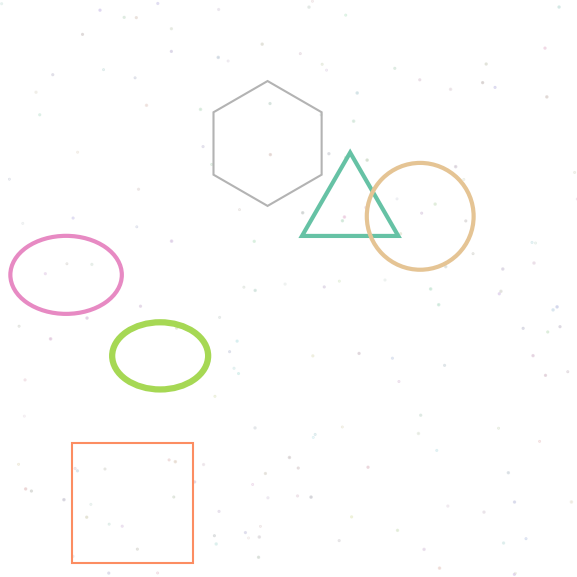[{"shape": "triangle", "thickness": 2, "radius": 0.48, "center": [0.606, 0.639]}, {"shape": "square", "thickness": 1, "radius": 0.52, "center": [0.229, 0.128]}, {"shape": "oval", "thickness": 2, "radius": 0.48, "center": [0.114, 0.523]}, {"shape": "oval", "thickness": 3, "radius": 0.42, "center": [0.277, 0.383]}, {"shape": "circle", "thickness": 2, "radius": 0.46, "center": [0.728, 0.625]}, {"shape": "hexagon", "thickness": 1, "radius": 0.54, "center": [0.463, 0.751]}]